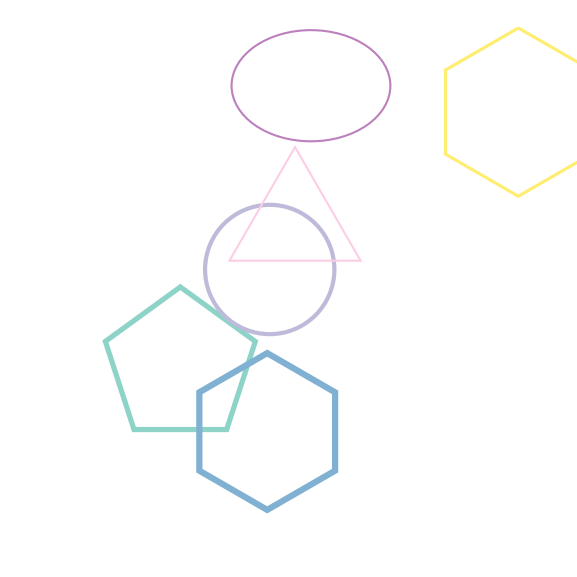[{"shape": "pentagon", "thickness": 2.5, "radius": 0.68, "center": [0.312, 0.366]}, {"shape": "circle", "thickness": 2, "radius": 0.56, "center": [0.467, 0.532]}, {"shape": "hexagon", "thickness": 3, "radius": 0.68, "center": [0.463, 0.252]}, {"shape": "triangle", "thickness": 1, "radius": 0.66, "center": [0.511, 0.613]}, {"shape": "oval", "thickness": 1, "radius": 0.69, "center": [0.538, 0.851]}, {"shape": "hexagon", "thickness": 1.5, "radius": 0.73, "center": [0.898, 0.805]}]